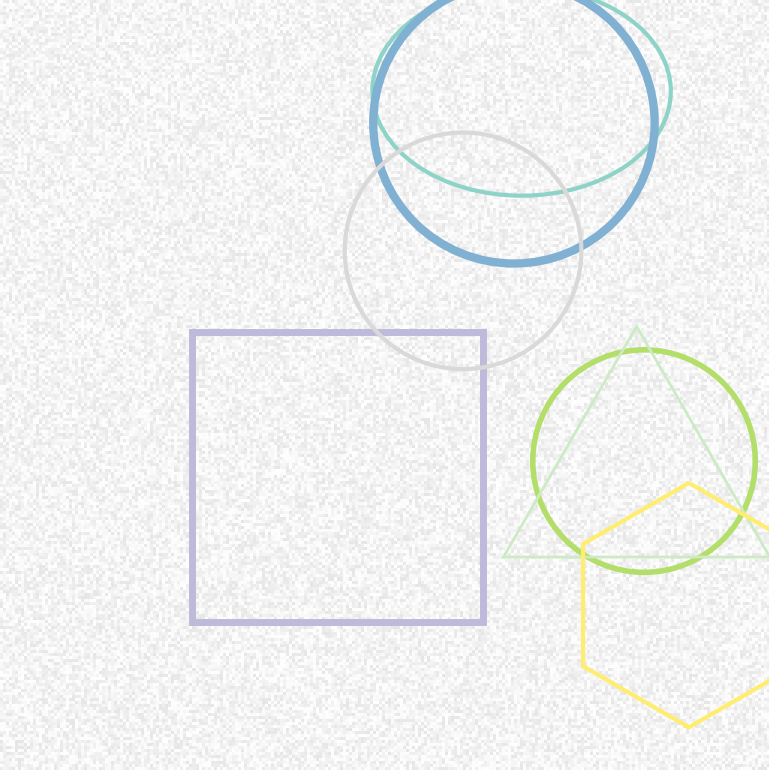[{"shape": "oval", "thickness": 1.5, "radius": 0.97, "center": [0.677, 0.882]}, {"shape": "square", "thickness": 2.5, "radius": 0.94, "center": [0.438, 0.381]}, {"shape": "circle", "thickness": 3, "radius": 0.91, "center": [0.667, 0.84]}, {"shape": "circle", "thickness": 2, "radius": 0.72, "center": [0.836, 0.401]}, {"shape": "circle", "thickness": 1.5, "radius": 0.77, "center": [0.601, 0.674]}, {"shape": "triangle", "thickness": 1, "radius": 1.0, "center": [0.827, 0.376]}, {"shape": "hexagon", "thickness": 1.5, "radius": 0.79, "center": [0.895, 0.214]}]